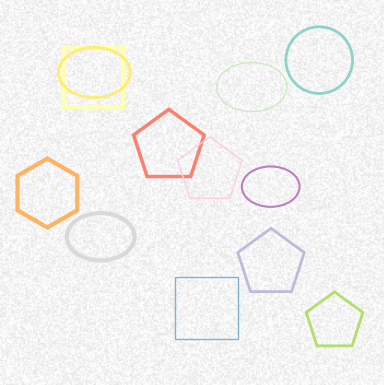[{"shape": "circle", "thickness": 2, "radius": 0.43, "center": [0.829, 0.844]}, {"shape": "square", "thickness": 3, "radius": 0.38, "center": [0.243, 0.799]}, {"shape": "pentagon", "thickness": 2, "radius": 0.45, "center": [0.704, 0.316]}, {"shape": "pentagon", "thickness": 2.5, "radius": 0.48, "center": [0.439, 0.62]}, {"shape": "square", "thickness": 1, "radius": 0.41, "center": [0.536, 0.2]}, {"shape": "hexagon", "thickness": 3, "radius": 0.45, "center": [0.123, 0.499]}, {"shape": "pentagon", "thickness": 2, "radius": 0.39, "center": [0.869, 0.164]}, {"shape": "pentagon", "thickness": 1, "radius": 0.44, "center": [0.545, 0.556]}, {"shape": "oval", "thickness": 3, "radius": 0.44, "center": [0.262, 0.385]}, {"shape": "oval", "thickness": 1.5, "radius": 0.37, "center": [0.703, 0.515]}, {"shape": "oval", "thickness": 1, "radius": 0.46, "center": [0.654, 0.774]}, {"shape": "oval", "thickness": 2, "radius": 0.47, "center": [0.245, 0.812]}]